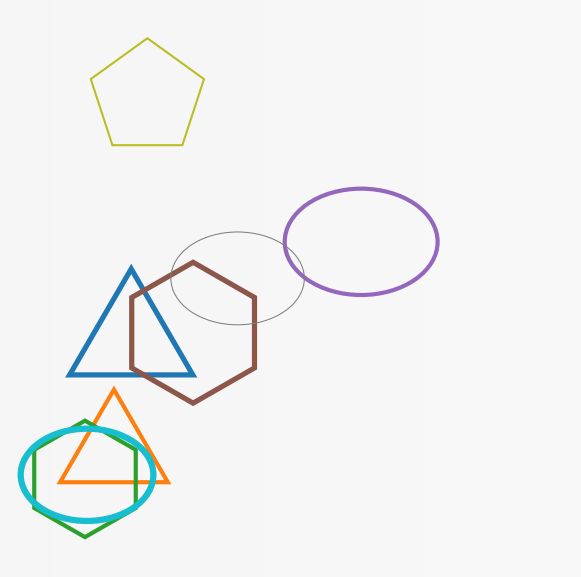[{"shape": "triangle", "thickness": 2.5, "radius": 0.61, "center": [0.226, 0.411]}, {"shape": "triangle", "thickness": 2, "radius": 0.53, "center": [0.196, 0.218]}, {"shape": "hexagon", "thickness": 2, "radius": 0.5, "center": [0.146, 0.17]}, {"shape": "oval", "thickness": 2, "radius": 0.66, "center": [0.621, 0.58]}, {"shape": "hexagon", "thickness": 2.5, "radius": 0.61, "center": [0.332, 0.423]}, {"shape": "oval", "thickness": 0.5, "radius": 0.57, "center": [0.409, 0.517]}, {"shape": "pentagon", "thickness": 1, "radius": 0.51, "center": [0.254, 0.831]}, {"shape": "oval", "thickness": 3, "radius": 0.57, "center": [0.15, 0.177]}]